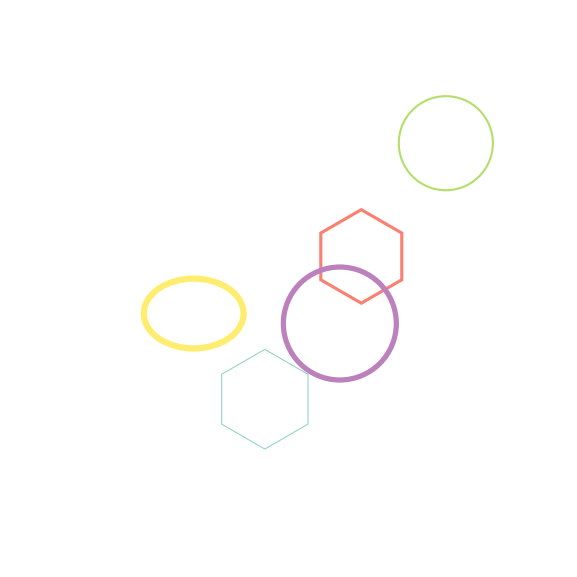[{"shape": "hexagon", "thickness": 0.5, "radius": 0.43, "center": [0.459, 0.308]}, {"shape": "hexagon", "thickness": 1.5, "radius": 0.4, "center": [0.626, 0.555]}, {"shape": "circle", "thickness": 1, "radius": 0.41, "center": [0.772, 0.751]}, {"shape": "circle", "thickness": 2.5, "radius": 0.49, "center": [0.588, 0.439]}, {"shape": "oval", "thickness": 3, "radius": 0.43, "center": [0.335, 0.456]}]